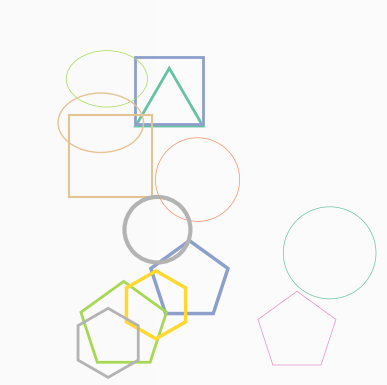[{"shape": "triangle", "thickness": 2, "radius": 0.5, "center": [0.437, 0.723]}, {"shape": "circle", "thickness": 0.5, "radius": 0.6, "center": [0.851, 0.343]}, {"shape": "circle", "thickness": 0.5, "radius": 0.54, "center": [0.51, 0.534]}, {"shape": "pentagon", "thickness": 2.5, "radius": 0.52, "center": [0.489, 0.27]}, {"shape": "square", "thickness": 2, "radius": 0.44, "center": [0.437, 0.765]}, {"shape": "pentagon", "thickness": 0.5, "radius": 0.53, "center": [0.766, 0.138]}, {"shape": "pentagon", "thickness": 2, "radius": 0.58, "center": [0.319, 0.153]}, {"shape": "oval", "thickness": 0.5, "radius": 0.52, "center": [0.276, 0.795]}, {"shape": "hexagon", "thickness": 2.5, "radius": 0.44, "center": [0.403, 0.208]}, {"shape": "oval", "thickness": 1, "radius": 0.55, "center": [0.26, 0.681]}, {"shape": "square", "thickness": 1.5, "radius": 0.53, "center": [0.285, 0.594]}, {"shape": "circle", "thickness": 3, "radius": 0.43, "center": [0.406, 0.403]}, {"shape": "hexagon", "thickness": 2, "radius": 0.45, "center": [0.279, 0.109]}]